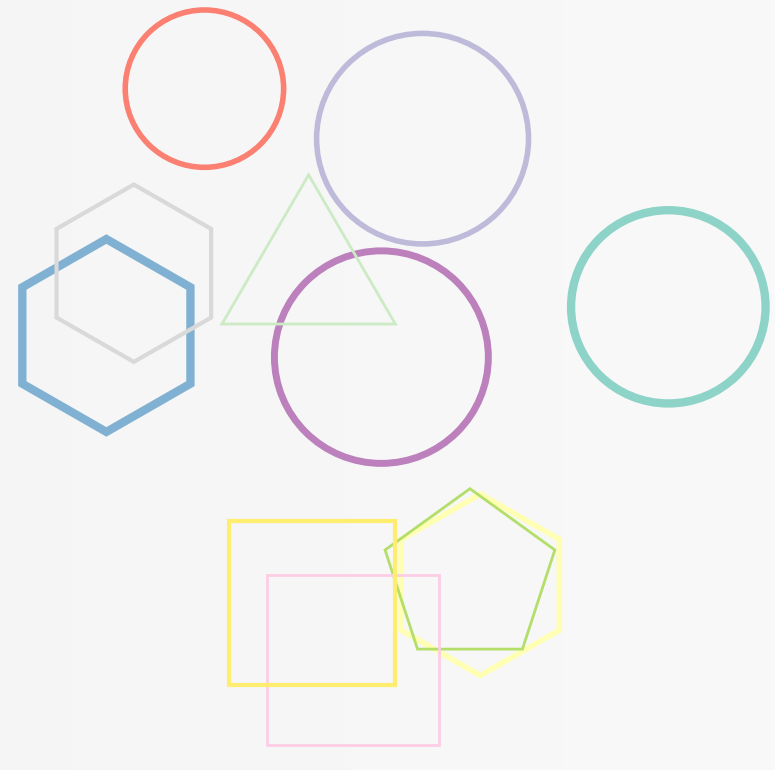[{"shape": "circle", "thickness": 3, "radius": 0.63, "center": [0.862, 0.602]}, {"shape": "hexagon", "thickness": 2, "radius": 0.59, "center": [0.62, 0.241]}, {"shape": "circle", "thickness": 2, "radius": 0.68, "center": [0.545, 0.82]}, {"shape": "circle", "thickness": 2, "radius": 0.51, "center": [0.264, 0.885]}, {"shape": "hexagon", "thickness": 3, "radius": 0.63, "center": [0.137, 0.564]}, {"shape": "pentagon", "thickness": 1, "radius": 0.58, "center": [0.606, 0.25]}, {"shape": "square", "thickness": 1, "radius": 0.55, "center": [0.456, 0.143]}, {"shape": "hexagon", "thickness": 1.5, "radius": 0.58, "center": [0.173, 0.645]}, {"shape": "circle", "thickness": 2.5, "radius": 0.69, "center": [0.492, 0.536]}, {"shape": "triangle", "thickness": 1, "radius": 0.65, "center": [0.398, 0.644]}, {"shape": "square", "thickness": 1.5, "radius": 0.54, "center": [0.403, 0.217]}]